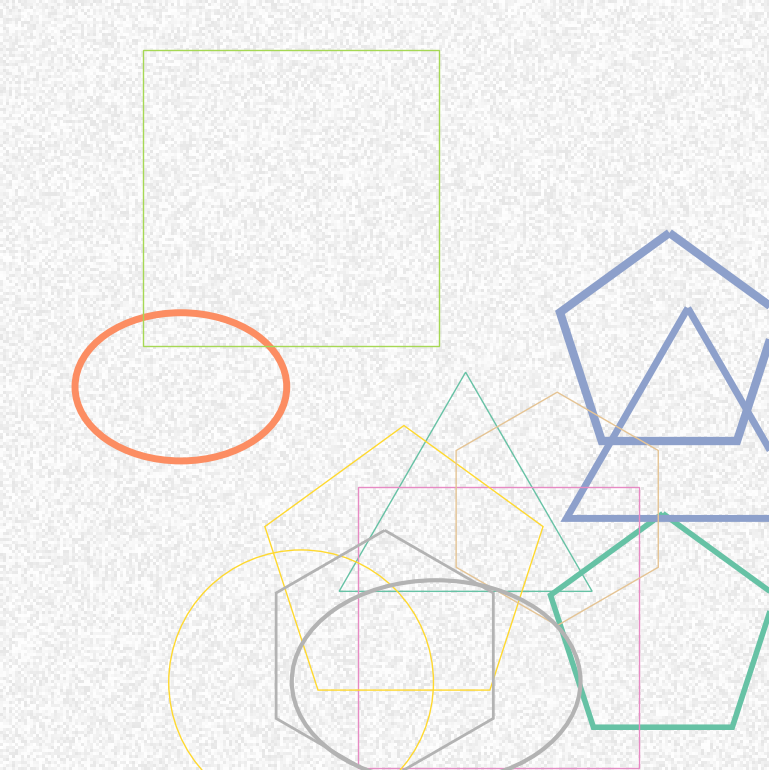[{"shape": "pentagon", "thickness": 2, "radius": 0.77, "center": [0.861, 0.18]}, {"shape": "triangle", "thickness": 0.5, "radius": 0.95, "center": [0.605, 0.327]}, {"shape": "oval", "thickness": 2.5, "radius": 0.69, "center": [0.235, 0.498]}, {"shape": "pentagon", "thickness": 3, "radius": 0.75, "center": [0.869, 0.548]}, {"shape": "triangle", "thickness": 2.5, "radius": 0.91, "center": [0.893, 0.418]}, {"shape": "square", "thickness": 0.5, "radius": 0.91, "center": [0.648, 0.185]}, {"shape": "square", "thickness": 0.5, "radius": 0.96, "center": [0.378, 0.743]}, {"shape": "pentagon", "thickness": 0.5, "radius": 0.95, "center": [0.525, 0.257]}, {"shape": "circle", "thickness": 0.5, "radius": 0.86, "center": [0.391, 0.114]}, {"shape": "hexagon", "thickness": 0.5, "radius": 0.76, "center": [0.724, 0.339]}, {"shape": "oval", "thickness": 1.5, "radius": 0.94, "center": [0.566, 0.115]}, {"shape": "hexagon", "thickness": 1, "radius": 0.81, "center": [0.5, 0.148]}]